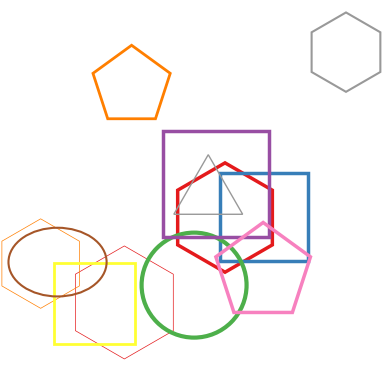[{"shape": "hexagon", "thickness": 0.5, "radius": 0.73, "center": [0.323, 0.214]}, {"shape": "hexagon", "thickness": 2.5, "radius": 0.71, "center": [0.584, 0.435]}, {"shape": "square", "thickness": 2.5, "radius": 0.57, "center": [0.685, 0.437]}, {"shape": "circle", "thickness": 3, "radius": 0.68, "center": [0.504, 0.259]}, {"shape": "square", "thickness": 2.5, "radius": 0.69, "center": [0.561, 0.522]}, {"shape": "pentagon", "thickness": 2, "radius": 0.53, "center": [0.342, 0.777]}, {"shape": "hexagon", "thickness": 0.5, "radius": 0.58, "center": [0.106, 0.315]}, {"shape": "square", "thickness": 2, "radius": 0.53, "center": [0.245, 0.211]}, {"shape": "oval", "thickness": 1.5, "radius": 0.64, "center": [0.149, 0.319]}, {"shape": "pentagon", "thickness": 2.5, "radius": 0.65, "center": [0.684, 0.293]}, {"shape": "hexagon", "thickness": 1.5, "radius": 0.52, "center": [0.899, 0.865]}, {"shape": "triangle", "thickness": 1, "radius": 0.52, "center": [0.541, 0.495]}]